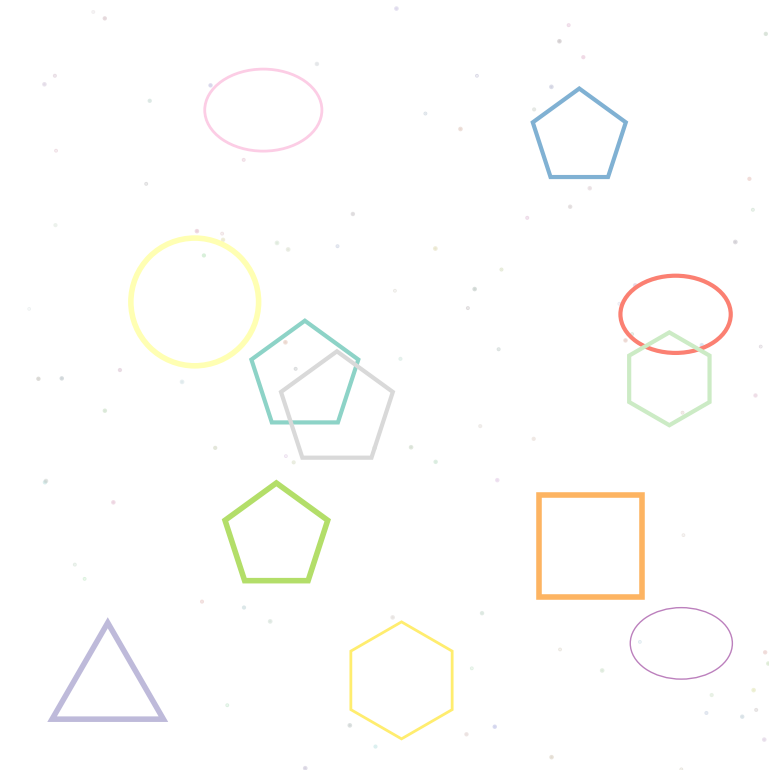[{"shape": "pentagon", "thickness": 1.5, "radius": 0.37, "center": [0.396, 0.51]}, {"shape": "circle", "thickness": 2, "radius": 0.41, "center": [0.253, 0.608]}, {"shape": "triangle", "thickness": 2, "radius": 0.42, "center": [0.14, 0.108]}, {"shape": "oval", "thickness": 1.5, "radius": 0.36, "center": [0.877, 0.592]}, {"shape": "pentagon", "thickness": 1.5, "radius": 0.32, "center": [0.752, 0.821]}, {"shape": "square", "thickness": 2, "radius": 0.33, "center": [0.767, 0.291]}, {"shape": "pentagon", "thickness": 2, "radius": 0.35, "center": [0.359, 0.303]}, {"shape": "oval", "thickness": 1, "radius": 0.38, "center": [0.342, 0.857]}, {"shape": "pentagon", "thickness": 1.5, "radius": 0.38, "center": [0.438, 0.467]}, {"shape": "oval", "thickness": 0.5, "radius": 0.33, "center": [0.885, 0.164]}, {"shape": "hexagon", "thickness": 1.5, "radius": 0.3, "center": [0.869, 0.508]}, {"shape": "hexagon", "thickness": 1, "radius": 0.38, "center": [0.521, 0.116]}]